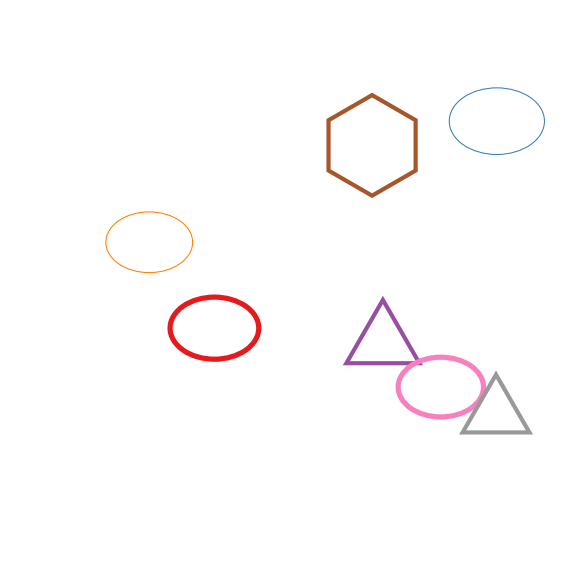[{"shape": "oval", "thickness": 2.5, "radius": 0.38, "center": [0.371, 0.431]}, {"shape": "oval", "thickness": 0.5, "radius": 0.41, "center": [0.86, 0.789]}, {"shape": "triangle", "thickness": 2, "radius": 0.37, "center": [0.663, 0.407]}, {"shape": "oval", "thickness": 0.5, "radius": 0.38, "center": [0.258, 0.58]}, {"shape": "hexagon", "thickness": 2, "radius": 0.44, "center": [0.644, 0.747]}, {"shape": "oval", "thickness": 2.5, "radius": 0.37, "center": [0.763, 0.329]}, {"shape": "triangle", "thickness": 2, "radius": 0.33, "center": [0.859, 0.284]}]